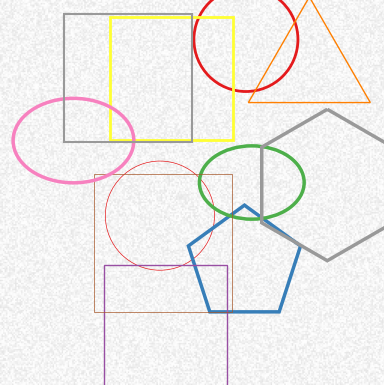[{"shape": "circle", "thickness": 0.5, "radius": 0.71, "center": [0.415, 0.44]}, {"shape": "circle", "thickness": 2, "radius": 0.68, "center": [0.639, 0.897]}, {"shape": "pentagon", "thickness": 2.5, "radius": 0.77, "center": [0.635, 0.314]}, {"shape": "oval", "thickness": 2.5, "radius": 0.68, "center": [0.654, 0.526]}, {"shape": "square", "thickness": 1, "radius": 0.8, "center": [0.43, 0.152]}, {"shape": "triangle", "thickness": 1, "radius": 0.91, "center": [0.804, 0.825]}, {"shape": "square", "thickness": 2, "radius": 0.8, "center": [0.444, 0.796]}, {"shape": "square", "thickness": 0.5, "radius": 0.9, "center": [0.424, 0.369]}, {"shape": "oval", "thickness": 2.5, "radius": 0.78, "center": [0.191, 0.635]}, {"shape": "hexagon", "thickness": 2.5, "radius": 0.98, "center": [0.85, 0.519]}, {"shape": "square", "thickness": 1.5, "radius": 0.83, "center": [0.333, 0.798]}]